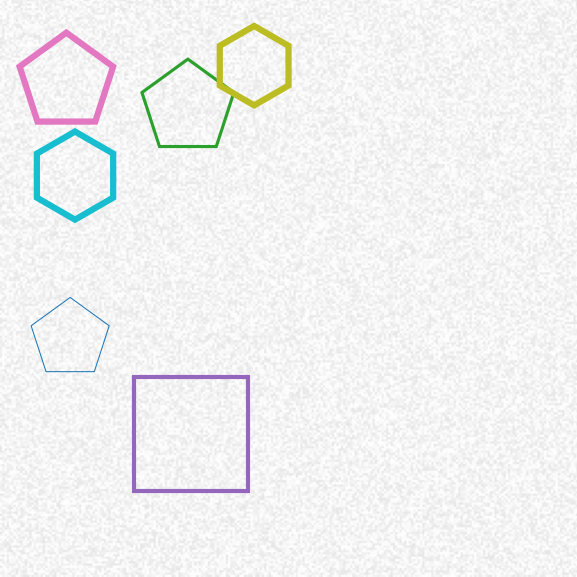[{"shape": "pentagon", "thickness": 0.5, "radius": 0.36, "center": [0.121, 0.413]}, {"shape": "pentagon", "thickness": 1.5, "radius": 0.42, "center": [0.325, 0.813]}, {"shape": "square", "thickness": 2, "radius": 0.49, "center": [0.33, 0.248]}, {"shape": "pentagon", "thickness": 3, "radius": 0.43, "center": [0.115, 0.857]}, {"shape": "hexagon", "thickness": 3, "radius": 0.34, "center": [0.44, 0.885]}, {"shape": "hexagon", "thickness": 3, "radius": 0.38, "center": [0.13, 0.695]}]